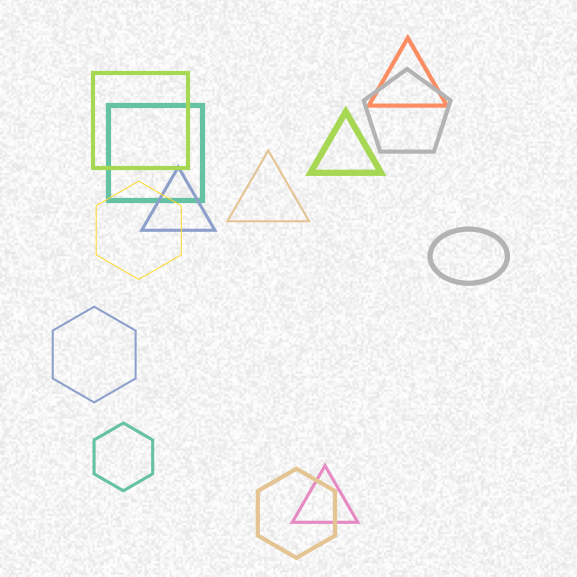[{"shape": "hexagon", "thickness": 1.5, "radius": 0.29, "center": [0.214, 0.208]}, {"shape": "square", "thickness": 2.5, "radius": 0.41, "center": [0.268, 0.735]}, {"shape": "triangle", "thickness": 2, "radius": 0.39, "center": [0.706, 0.855]}, {"shape": "hexagon", "thickness": 1, "radius": 0.41, "center": [0.163, 0.385]}, {"shape": "triangle", "thickness": 1.5, "radius": 0.37, "center": [0.309, 0.637]}, {"shape": "triangle", "thickness": 1.5, "radius": 0.33, "center": [0.563, 0.127]}, {"shape": "triangle", "thickness": 3, "radius": 0.35, "center": [0.599, 0.735]}, {"shape": "square", "thickness": 2, "radius": 0.41, "center": [0.244, 0.791]}, {"shape": "hexagon", "thickness": 0.5, "radius": 0.43, "center": [0.24, 0.6]}, {"shape": "triangle", "thickness": 1, "radius": 0.41, "center": [0.465, 0.657]}, {"shape": "hexagon", "thickness": 2, "radius": 0.39, "center": [0.513, 0.11]}, {"shape": "oval", "thickness": 2.5, "radius": 0.34, "center": [0.812, 0.556]}, {"shape": "pentagon", "thickness": 2, "radius": 0.4, "center": [0.705, 0.801]}]